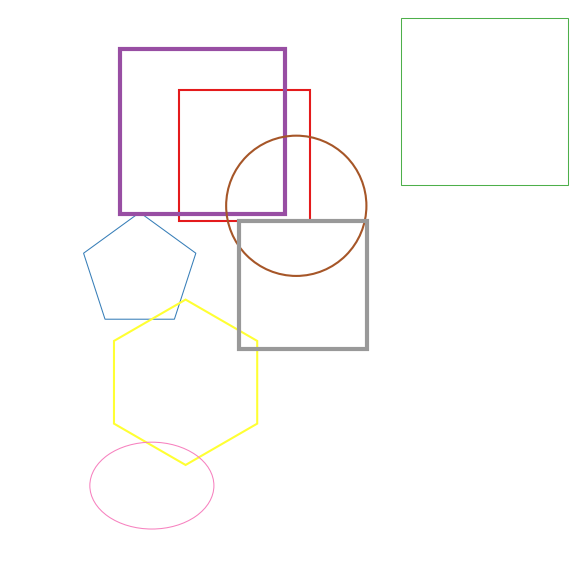[{"shape": "square", "thickness": 1, "radius": 0.57, "center": [0.423, 0.73]}, {"shape": "pentagon", "thickness": 0.5, "radius": 0.51, "center": [0.242, 0.529]}, {"shape": "square", "thickness": 0.5, "radius": 0.72, "center": [0.839, 0.824]}, {"shape": "square", "thickness": 2, "radius": 0.71, "center": [0.351, 0.771]}, {"shape": "hexagon", "thickness": 1, "radius": 0.72, "center": [0.321, 0.337]}, {"shape": "circle", "thickness": 1, "radius": 0.61, "center": [0.513, 0.643]}, {"shape": "oval", "thickness": 0.5, "radius": 0.54, "center": [0.263, 0.158]}, {"shape": "square", "thickness": 2, "radius": 0.55, "center": [0.525, 0.505]}]